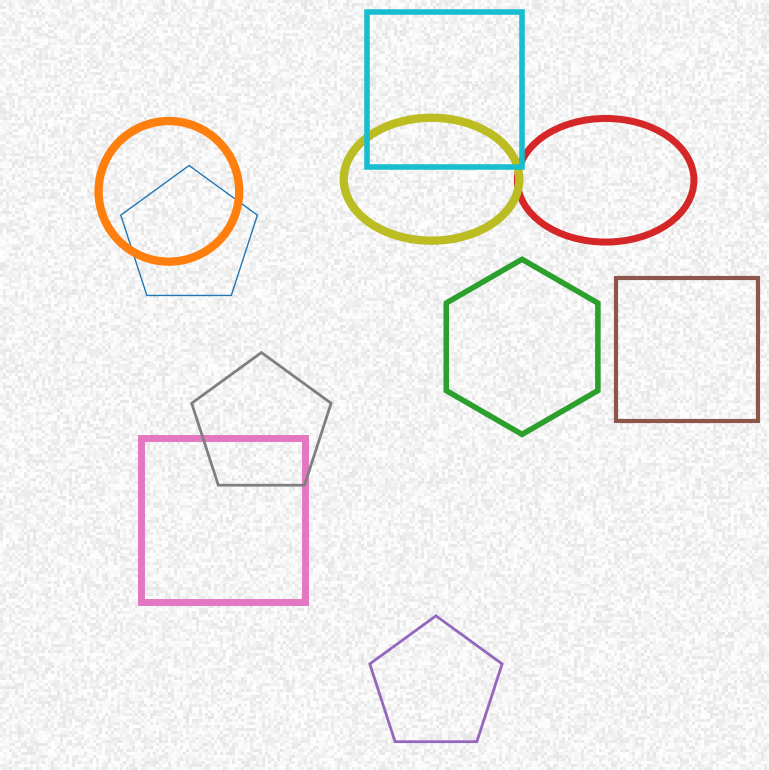[{"shape": "pentagon", "thickness": 0.5, "radius": 0.47, "center": [0.246, 0.692]}, {"shape": "circle", "thickness": 3, "radius": 0.46, "center": [0.219, 0.751]}, {"shape": "hexagon", "thickness": 2, "radius": 0.57, "center": [0.678, 0.55]}, {"shape": "oval", "thickness": 2.5, "radius": 0.57, "center": [0.787, 0.766]}, {"shape": "pentagon", "thickness": 1, "radius": 0.45, "center": [0.566, 0.11]}, {"shape": "square", "thickness": 1.5, "radius": 0.46, "center": [0.892, 0.546]}, {"shape": "square", "thickness": 2.5, "radius": 0.53, "center": [0.29, 0.325]}, {"shape": "pentagon", "thickness": 1, "radius": 0.48, "center": [0.339, 0.447]}, {"shape": "oval", "thickness": 3, "radius": 0.57, "center": [0.56, 0.767]}, {"shape": "square", "thickness": 2, "radius": 0.5, "center": [0.577, 0.884]}]